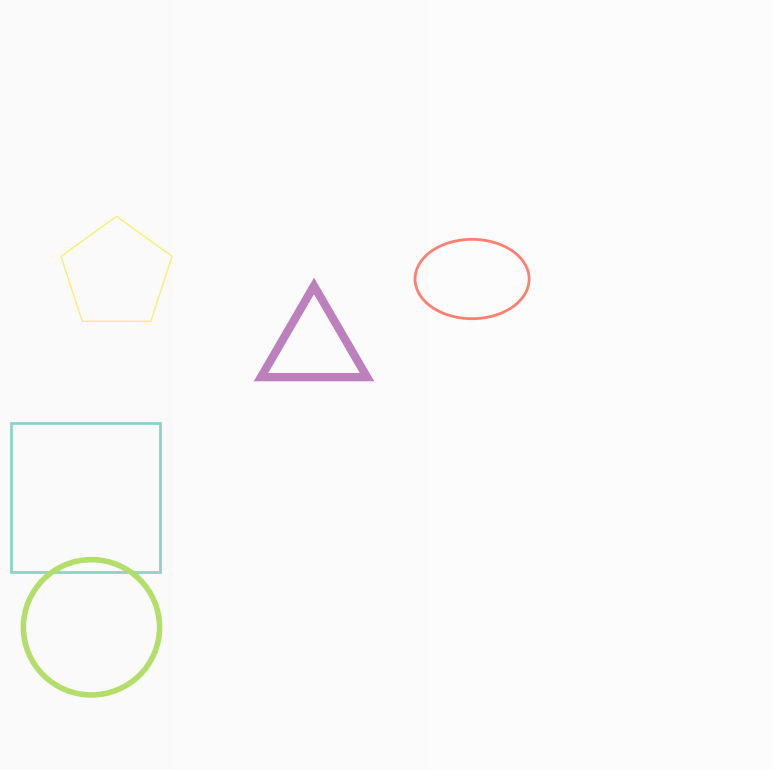[{"shape": "square", "thickness": 1, "radius": 0.48, "center": [0.11, 0.354]}, {"shape": "oval", "thickness": 1, "radius": 0.37, "center": [0.609, 0.638]}, {"shape": "circle", "thickness": 2, "radius": 0.44, "center": [0.118, 0.185]}, {"shape": "triangle", "thickness": 3, "radius": 0.39, "center": [0.405, 0.55]}, {"shape": "pentagon", "thickness": 0.5, "radius": 0.38, "center": [0.15, 0.644]}]